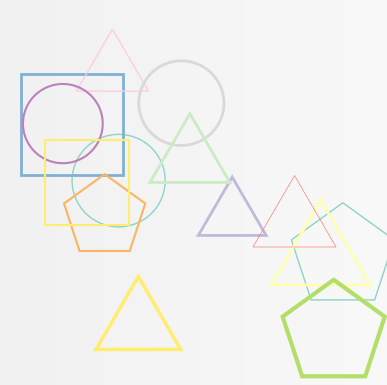[{"shape": "pentagon", "thickness": 1, "radius": 0.7, "center": [0.885, 0.334]}, {"shape": "circle", "thickness": 1, "radius": 0.6, "center": [0.306, 0.531]}, {"shape": "triangle", "thickness": 2, "radius": 0.74, "center": [0.828, 0.333]}, {"shape": "triangle", "thickness": 2, "radius": 0.51, "center": [0.599, 0.439]}, {"shape": "triangle", "thickness": 0.5, "radius": 0.62, "center": [0.76, 0.42]}, {"shape": "square", "thickness": 2, "radius": 0.66, "center": [0.187, 0.676]}, {"shape": "pentagon", "thickness": 1.5, "radius": 0.55, "center": [0.27, 0.437]}, {"shape": "pentagon", "thickness": 3, "radius": 0.69, "center": [0.861, 0.135]}, {"shape": "triangle", "thickness": 1, "radius": 0.54, "center": [0.29, 0.817]}, {"shape": "circle", "thickness": 2, "radius": 0.55, "center": [0.468, 0.732]}, {"shape": "circle", "thickness": 1.5, "radius": 0.51, "center": [0.162, 0.679]}, {"shape": "triangle", "thickness": 2, "radius": 0.6, "center": [0.49, 0.586]}, {"shape": "triangle", "thickness": 2.5, "radius": 0.63, "center": [0.357, 0.156]}, {"shape": "square", "thickness": 1.5, "radius": 0.55, "center": [0.224, 0.526]}]